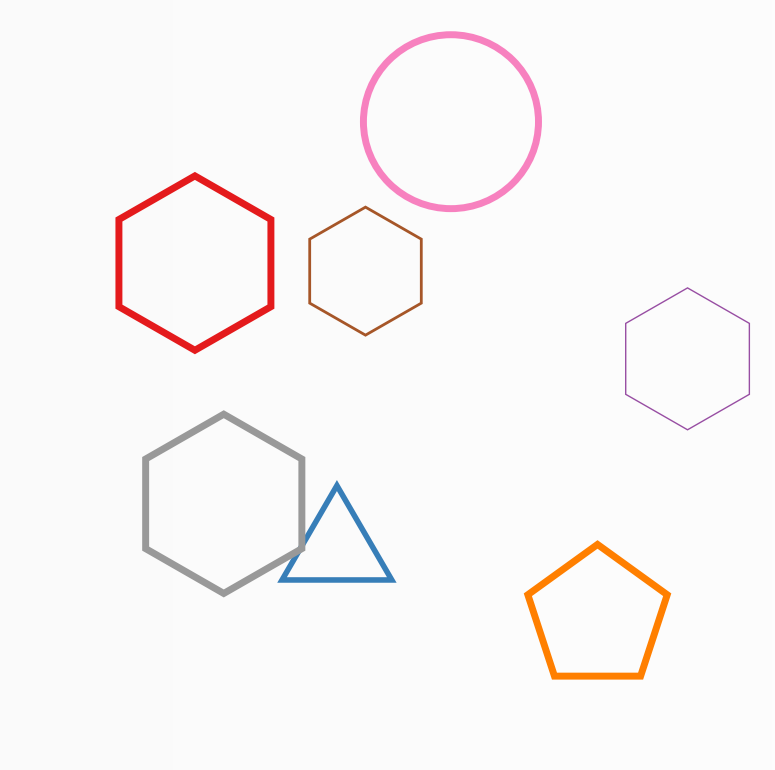[{"shape": "hexagon", "thickness": 2.5, "radius": 0.57, "center": [0.252, 0.658]}, {"shape": "triangle", "thickness": 2, "radius": 0.41, "center": [0.435, 0.288]}, {"shape": "hexagon", "thickness": 0.5, "radius": 0.46, "center": [0.887, 0.534]}, {"shape": "pentagon", "thickness": 2.5, "radius": 0.47, "center": [0.771, 0.198]}, {"shape": "hexagon", "thickness": 1, "radius": 0.42, "center": [0.472, 0.648]}, {"shape": "circle", "thickness": 2.5, "radius": 0.56, "center": [0.582, 0.842]}, {"shape": "hexagon", "thickness": 2.5, "radius": 0.58, "center": [0.289, 0.346]}]